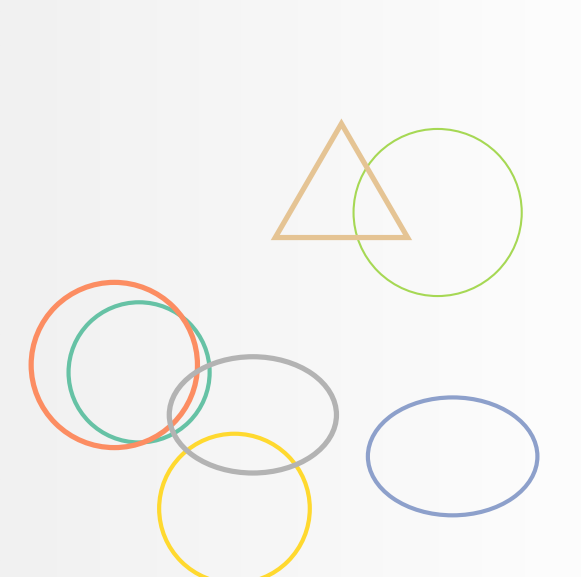[{"shape": "circle", "thickness": 2, "radius": 0.61, "center": [0.239, 0.354]}, {"shape": "circle", "thickness": 2.5, "radius": 0.72, "center": [0.197, 0.367]}, {"shape": "oval", "thickness": 2, "radius": 0.73, "center": [0.779, 0.209]}, {"shape": "circle", "thickness": 1, "radius": 0.72, "center": [0.753, 0.631]}, {"shape": "circle", "thickness": 2, "radius": 0.65, "center": [0.403, 0.118]}, {"shape": "triangle", "thickness": 2.5, "radius": 0.66, "center": [0.587, 0.654]}, {"shape": "oval", "thickness": 2.5, "radius": 0.72, "center": [0.435, 0.281]}]